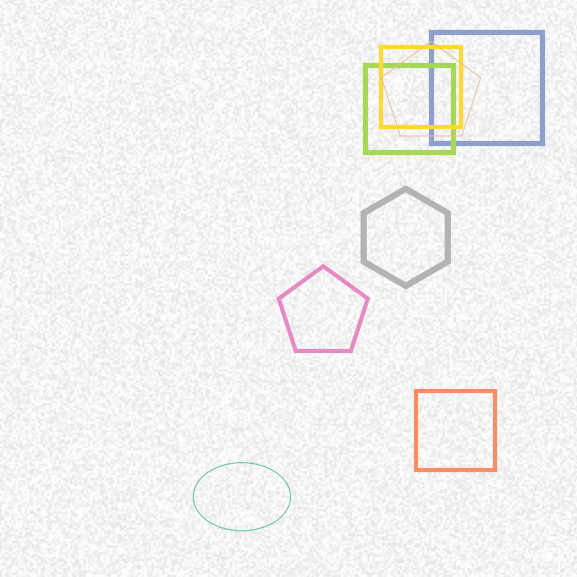[{"shape": "oval", "thickness": 0.5, "radius": 0.42, "center": [0.419, 0.139]}, {"shape": "square", "thickness": 2, "radius": 0.34, "center": [0.788, 0.253]}, {"shape": "square", "thickness": 2.5, "radius": 0.48, "center": [0.842, 0.848]}, {"shape": "pentagon", "thickness": 2, "radius": 0.41, "center": [0.56, 0.457]}, {"shape": "square", "thickness": 2.5, "radius": 0.38, "center": [0.708, 0.811]}, {"shape": "square", "thickness": 2, "radius": 0.35, "center": [0.729, 0.849]}, {"shape": "pentagon", "thickness": 0.5, "radius": 0.45, "center": [0.746, 0.837]}, {"shape": "hexagon", "thickness": 3, "radius": 0.42, "center": [0.703, 0.588]}]